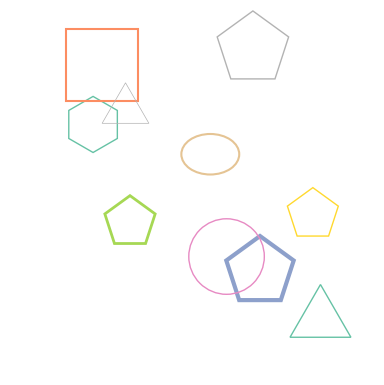[{"shape": "hexagon", "thickness": 1, "radius": 0.36, "center": [0.242, 0.677]}, {"shape": "triangle", "thickness": 1, "radius": 0.46, "center": [0.832, 0.17]}, {"shape": "square", "thickness": 1.5, "radius": 0.47, "center": [0.265, 0.832]}, {"shape": "pentagon", "thickness": 3, "radius": 0.46, "center": [0.675, 0.295]}, {"shape": "circle", "thickness": 1, "radius": 0.49, "center": [0.588, 0.334]}, {"shape": "pentagon", "thickness": 2, "radius": 0.34, "center": [0.338, 0.423]}, {"shape": "pentagon", "thickness": 1, "radius": 0.35, "center": [0.813, 0.443]}, {"shape": "oval", "thickness": 1.5, "radius": 0.38, "center": [0.546, 0.599]}, {"shape": "triangle", "thickness": 0.5, "radius": 0.35, "center": [0.326, 0.715]}, {"shape": "pentagon", "thickness": 1, "radius": 0.49, "center": [0.657, 0.874]}]